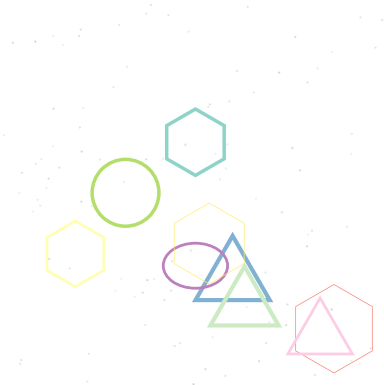[{"shape": "hexagon", "thickness": 2.5, "radius": 0.43, "center": [0.508, 0.631]}, {"shape": "hexagon", "thickness": 2, "radius": 0.43, "center": [0.196, 0.341]}, {"shape": "hexagon", "thickness": 0.5, "radius": 0.57, "center": [0.868, 0.146]}, {"shape": "triangle", "thickness": 3, "radius": 0.56, "center": [0.604, 0.276]}, {"shape": "circle", "thickness": 2.5, "radius": 0.43, "center": [0.326, 0.499]}, {"shape": "triangle", "thickness": 2, "radius": 0.48, "center": [0.832, 0.129]}, {"shape": "oval", "thickness": 2, "radius": 0.42, "center": [0.508, 0.31]}, {"shape": "triangle", "thickness": 3, "radius": 0.51, "center": [0.635, 0.206]}, {"shape": "hexagon", "thickness": 0.5, "radius": 0.52, "center": [0.543, 0.368]}]